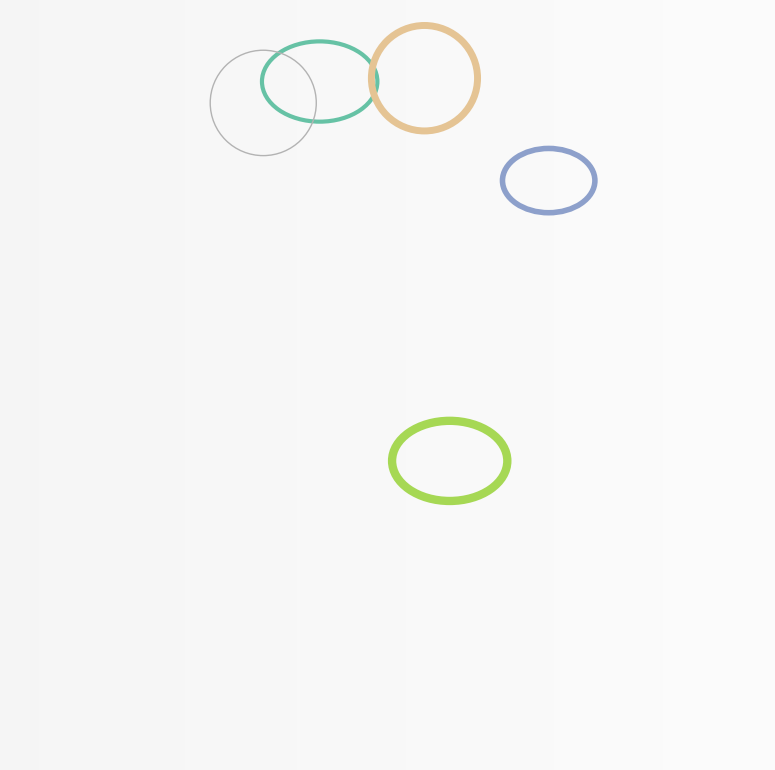[{"shape": "oval", "thickness": 1.5, "radius": 0.37, "center": [0.412, 0.894]}, {"shape": "oval", "thickness": 2, "radius": 0.3, "center": [0.708, 0.765]}, {"shape": "oval", "thickness": 3, "radius": 0.37, "center": [0.58, 0.401]}, {"shape": "circle", "thickness": 2.5, "radius": 0.34, "center": [0.548, 0.898]}, {"shape": "circle", "thickness": 0.5, "radius": 0.34, "center": [0.34, 0.866]}]